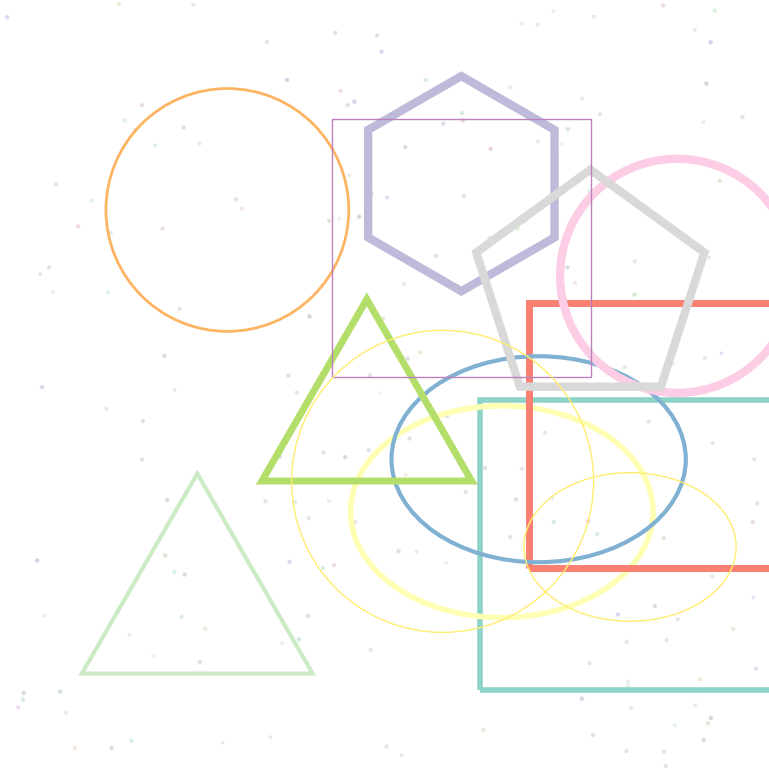[{"shape": "square", "thickness": 2, "radius": 0.94, "center": [0.812, 0.292]}, {"shape": "oval", "thickness": 2, "radius": 0.98, "center": [0.652, 0.335]}, {"shape": "hexagon", "thickness": 3, "radius": 0.7, "center": [0.599, 0.761]}, {"shape": "square", "thickness": 2.5, "radius": 0.86, "center": [0.858, 0.434]}, {"shape": "oval", "thickness": 1.5, "radius": 0.96, "center": [0.7, 0.404]}, {"shape": "circle", "thickness": 1, "radius": 0.79, "center": [0.295, 0.727]}, {"shape": "triangle", "thickness": 2.5, "radius": 0.79, "center": [0.476, 0.454]}, {"shape": "circle", "thickness": 3, "radius": 0.76, "center": [0.879, 0.642]}, {"shape": "pentagon", "thickness": 3, "radius": 0.78, "center": [0.767, 0.624]}, {"shape": "square", "thickness": 0.5, "radius": 0.84, "center": [0.599, 0.678]}, {"shape": "triangle", "thickness": 1.5, "radius": 0.87, "center": [0.256, 0.212]}, {"shape": "oval", "thickness": 0.5, "radius": 0.69, "center": [0.818, 0.29]}, {"shape": "circle", "thickness": 0.5, "radius": 0.98, "center": [0.575, 0.375]}]